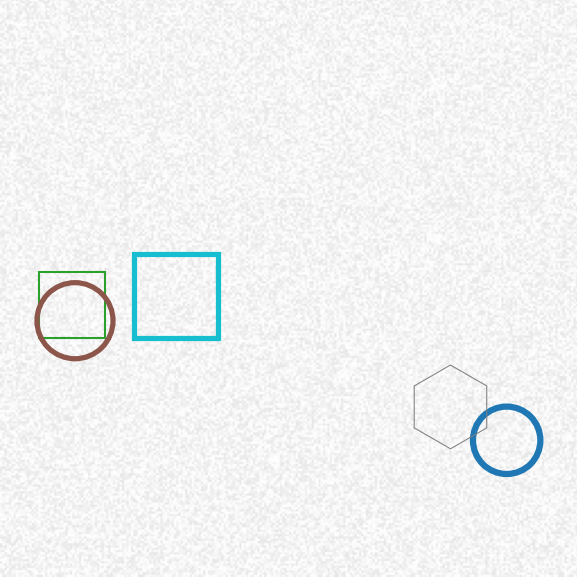[{"shape": "circle", "thickness": 3, "radius": 0.29, "center": [0.877, 0.237]}, {"shape": "square", "thickness": 1, "radius": 0.29, "center": [0.125, 0.471]}, {"shape": "circle", "thickness": 2.5, "radius": 0.33, "center": [0.13, 0.444]}, {"shape": "hexagon", "thickness": 0.5, "radius": 0.36, "center": [0.78, 0.295]}, {"shape": "square", "thickness": 2.5, "radius": 0.36, "center": [0.305, 0.487]}]